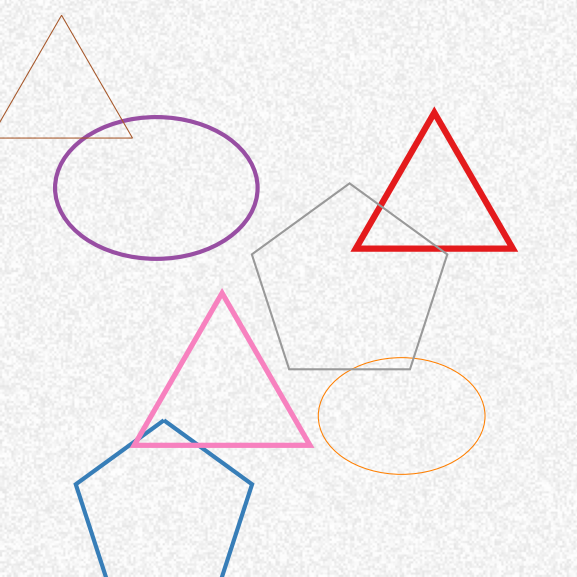[{"shape": "triangle", "thickness": 3, "radius": 0.78, "center": [0.752, 0.647]}, {"shape": "pentagon", "thickness": 2, "radius": 0.8, "center": [0.284, 0.111]}, {"shape": "oval", "thickness": 2, "radius": 0.88, "center": [0.271, 0.674]}, {"shape": "oval", "thickness": 0.5, "radius": 0.72, "center": [0.696, 0.279]}, {"shape": "triangle", "thickness": 0.5, "radius": 0.71, "center": [0.107, 0.831]}, {"shape": "triangle", "thickness": 2.5, "radius": 0.88, "center": [0.385, 0.316]}, {"shape": "pentagon", "thickness": 1, "radius": 0.89, "center": [0.605, 0.504]}]